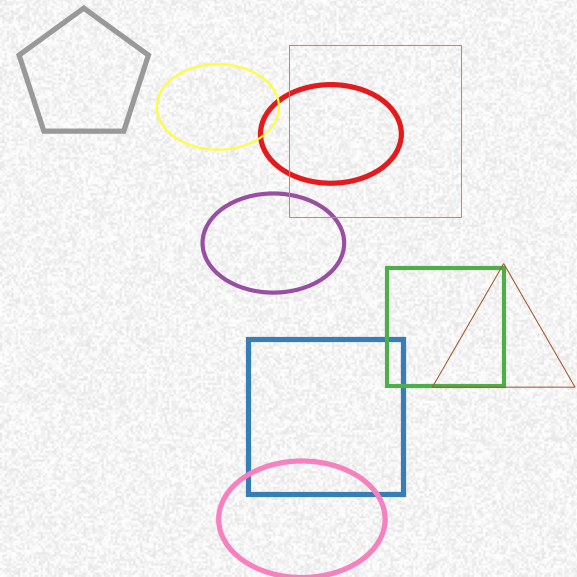[{"shape": "oval", "thickness": 2.5, "radius": 0.61, "center": [0.573, 0.767]}, {"shape": "square", "thickness": 2.5, "radius": 0.67, "center": [0.564, 0.277]}, {"shape": "square", "thickness": 2, "radius": 0.51, "center": [0.771, 0.433]}, {"shape": "oval", "thickness": 2, "radius": 0.61, "center": [0.473, 0.578]}, {"shape": "square", "thickness": 0.5, "radius": 0.74, "center": [0.649, 0.772]}, {"shape": "oval", "thickness": 1, "radius": 0.53, "center": [0.377, 0.814]}, {"shape": "triangle", "thickness": 0.5, "radius": 0.71, "center": [0.872, 0.4]}, {"shape": "oval", "thickness": 2.5, "radius": 0.72, "center": [0.523, 0.1]}, {"shape": "pentagon", "thickness": 2.5, "radius": 0.59, "center": [0.145, 0.867]}]